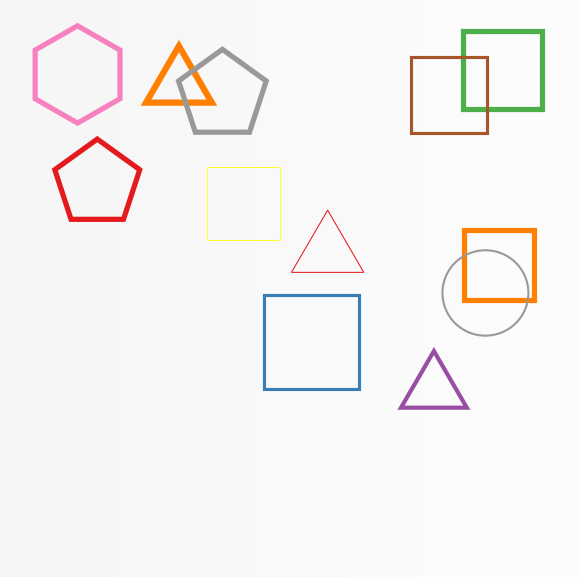[{"shape": "triangle", "thickness": 0.5, "radius": 0.36, "center": [0.564, 0.563]}, {"shape": "pentagon", "thickness": 2.5, "radius": 0.38, "center": [0.167, 0.681]}, {"shape": "square", "thickness": 1.5, "radius": 0.41, "center": [0.536, 0.408]}, {"shape": "square", "thickness": 2.5, "radius": 0.34, "center": [0.865, 0.877]}, {"shape": "triangle", "thickness": 2, "radius": 0.33, "center": [0.747, 0.326]}, {"shape": "triangle", "thickness": 3, "radius": 0.33, "center": [0.308, 0.854]}, {"shape": "square", "thickness": 2.5, "radius": 0.3, "center": [0.858, 0.54]}, {"shape": "square", "thickness": 0.5, "radius": 0.32, "center": [0.419, 0.647]}, {"shape": "square", "thickness": 1.5, "radius": 0.33, "center": [0.773, 0.834]}, {"shape": "hexagon", "thickness": 2.5, "radius": 0.42, "center": [0.133, 0.87]}, {"shape": "pentagon", "thickness": 2.5, "radius": 0.4, "center": [0.383, 0.834]}, {"shape": "circle", "thickness": 1, "radius": 0.37, "center": [0.835, 0.492]}]